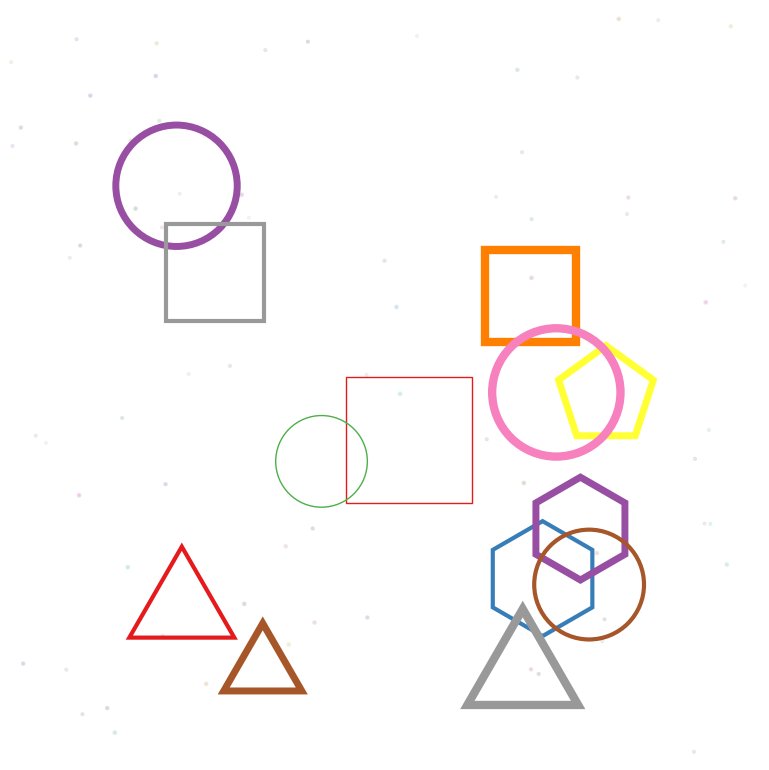[{"shape": "triangle", "thickness": 1.5, "radius": 0.39, "center": [0.236, 0.211]}, {"shape": "square", "thickness": 0.5, "radius": 0.41, "center": [0.532, 0.429]}, {"shape": "hexagon", "thickness": 1.5, "radius": 0.37, "center": [0.705, 0.249]}, {"shape": "circle", "thickness": 0.5, "radius": 0.3, "center": [0.418, 0.401]}, {"shape": "circle", "thickness": 2.5, "radius": 0.39, "center": [0.229, 0.759]}, {"shape": "hexagon", "thickness": 2.5, "radius": 0.33, "center": [0.754, 0.314]}, {"shape": "square", "thickness": 3, "radius": 0.3, "center": [0.689, 0.616]}, {"shape": "pentagon", "thickness": 2.5, "radius": 0.32, "center": [0.787, 0.486]}, {"shape": "circle", "thickness": 1.5, "radius": 0.36, "center": [0.765, 0.241]}, {"shape": "triangle", "thickness": 2.5, "radius": 0.29, "center": [0.341, 0.132]}, {"shape": "circle", "thickness": 3, "radius": 0.42, "center": [0.723, 0.49]}, {"shape": "square", "thickness": 1.5, "radius": 0.32, "center": [0.279, 0.646]}, {"shape": "triangle", "thickness": 3, "radius": 0.42, "center": [0.679, 0.126]}]